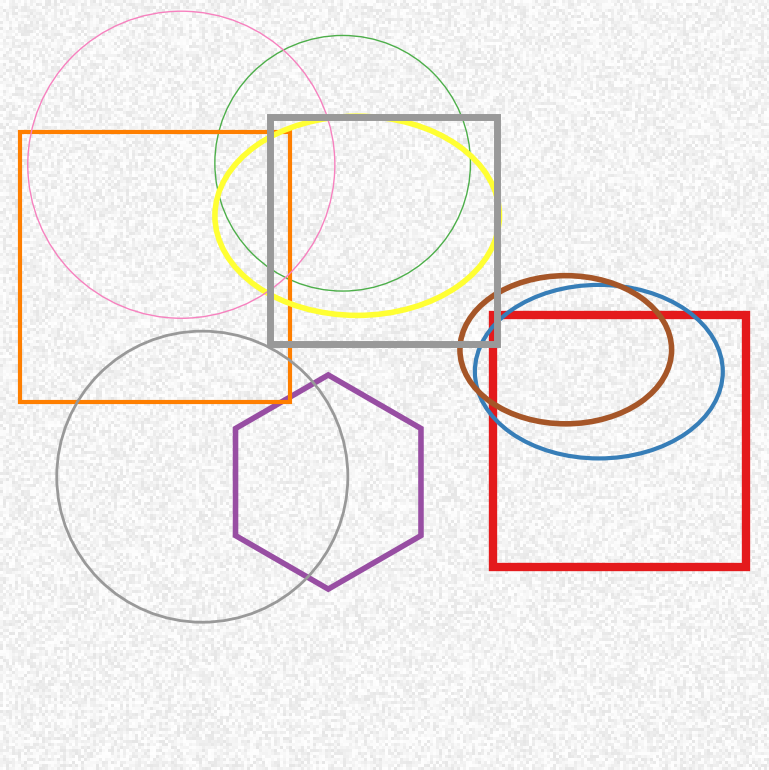[{"shape": "square", "thickness": 3, "radius": 0.82, "center": [0.805, 0.427]}, {"shape": "oval", "thickness": 1.5, "radius": 0.8, "center": [0.778, 0.517]}, {"shape": "circle", "thickness": 0.5, "radius": 0.83, "center": [0.445, 0.788]}, {"shape": "hexagon", "thickness": 2, "radius": 0.7, "center": [0.426, 0.374]}, {"shape": "square", "thickness": 1.5, "radius": 0.88, "center": [0.201, 0.653]}, {"shape": "oval", "thickness": 2, "radius": 0.92, "center": [0.464, 0.72]}, {"shape": "oval", "thickness": 2, "radius": 0.69, "center": [0.735, 0.546]}, {"shape": "circle", "thickness": 0.5, "radius": 1.0, "center": [0.235, 0.786]}, {"shape": "circle", "thickness": 1, "radius": 0.95, "center": [0.263, 0.381]}, {"shape": "square", "thickness": 2.5, "radius": 0.74, "center": [0.497, 0.701]}]